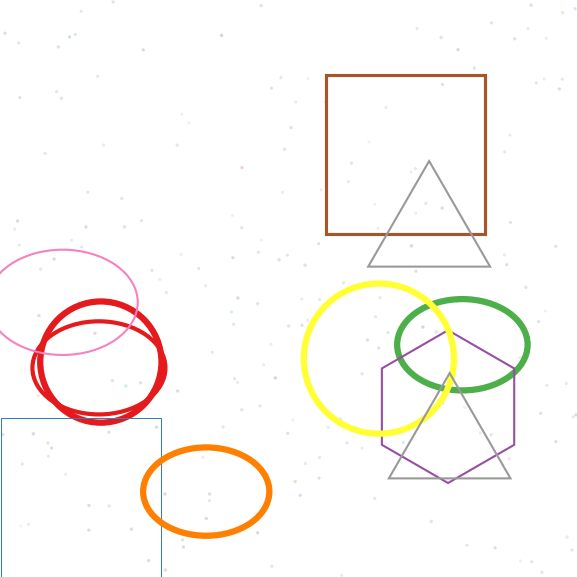[{"shape": "oval", "thickness": 2, "radius": 0.58, "center": [0.171, 0.362]}, {"shape": "circle", "thickness": 3, "radius": 0.52, "center": [0.175, 0.372]}, {"shape": "square", "thickness": 0.5, "radius": 0.69, "center": [0.14, 0.138]}, {"shape": "oval", "thickness": 3, "radius": 0.56, "center": [0.801, 0.402]}, {"shape": "hexagon", "thickness": 1, "radius": 0.66, "center": [0.776, 0.295]}, {"shape": "oval", "thickness": 3, "radius": 0.55, "center": [0.357, 0.148]}, {"shape": "circle", "thickness": 3, "radius": 0.65, "center": [0.656, 0.378]}, {"shape": "square", "thickness": 1.5, "radius": 0.69, "center": [0.703, 0.732]}, {"shape": "oval", "thickness": 1, "radius": 0.65, "center": [0.108, 0.476]}, {"shape": "triangle", "thickness": 1, "radius": 0.61, "center": [0.743, 0.598]}, {"shape": "triangle", "thickness": 1, "radius": 0.61, "center": [0.779, 0.232]}]